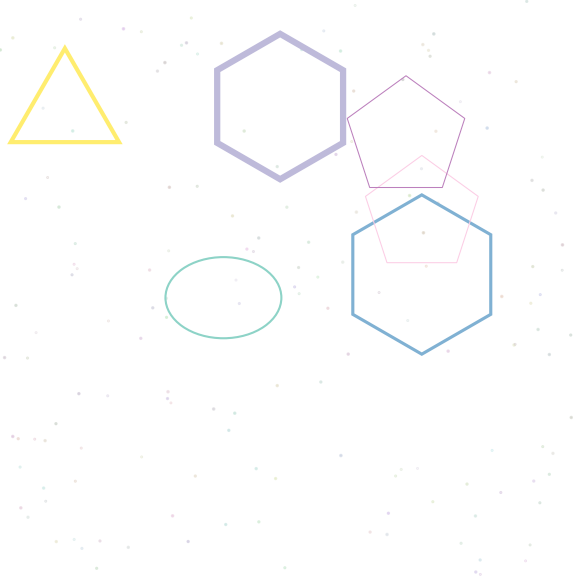[{"shape": "oval", "thickness": 1, "radius": 0.5, "center": [0.387, 0.484]}, {"shape": "hexagon", "thickness": 3, "radius": 0.63, "center": [0.485, 0.815]}, {"shape": "hexagon", "thickness": 1.5, "radius": 0.69, "center": [0.73, 0.524]}, {"shape": "pentagon", "thickness": 0.5, "radius": 0.51, "center": [0.73, 0.627]}, {"shape": "pentagon", "thickness": 0.5, "radius": 0.53, "center": [0.703, 0.761]}, {"shape": "triangle", "thickness": 2, "radius": 0.54, "center": [0.112, 0.807]}]